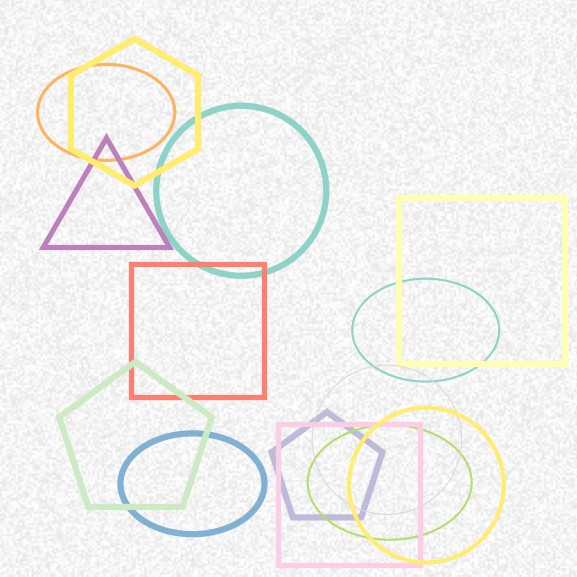[{"shape": "circle", "thickness": 3, "radius": 0.74, "center": [0.418, 0.669]}, {"shape": "oval", "thickness": 1, "radius": 0.64, "center": [0.737, 0.427]}, {"shape": "square", "thickness": 3, "radius": 0.72, "center": [0.835, 0.512]}, {"shape": "pentagon", "thickness": 3, "radius": 0.5, "center": [0.566, 0.185]}, {"shape": "square", "thickness": 2.5, "radius": 0.58, "center": [0.343, 0.427]}, {"shape": "oval", "thickness": 3, "radius": 0.62, "center": [0.333, 0.161]}, {"shape": "oval", "thickness": 1.5, "radius": 0.59, "center": [0.184, 0.804]}, {"shape": "oval", "thickness": 1, "radius": 0.71, "center": [0.675, 0.164]}, {"shape": "square", "thickness": 2.5, "radius": 0.61, "center": [0.605, 0.143]}, {"shape": "circle", "thickness": 0.5, "radius": 0.65, "center": [0.67, 0.238]}, {"shape": "triangle", "thickness": 2.5, "radius": 0.63, "center": [0.184, 0.634]}, {"shape": "pentagon", "thickness": 3, "radius": 0.69, "center": [0.235, 0.234]}, {"shape": "circle", "thickness": 2, "radius": 0.67, "center": [0.738, 0.159]}, {"shape": "hexagon", "thickness": 3, "radius": 0.64, "center": [0.233, 0.805]}]